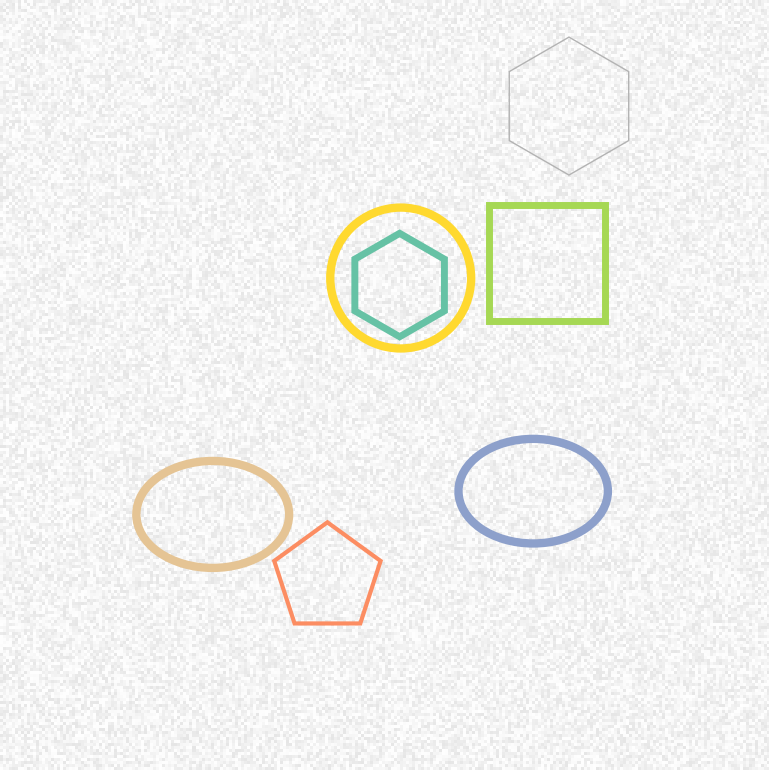[{"shape": "hexagon", "thickness": 2.5, "radius": 0.34, "center": [0.519, 0.63]}, {"shape": "pentagon", "thickness": 1.5, "radius": 0.36, "center": [0.425, 0.249]}, {"shape": "oval", "thickness": 3, "radius": 0.49, "center": [0.692, 0.362]}, {"shape": "square", "thickness": 2.5, "radius": 0.38, "center": [0.71, 0.658]}, {"shape": "circle", "thickness": 3, "radius": 0.46, "center": [0.52, 0.639]}, {"shape": "oval", "thickness": 3, "radius": 0.5, "center": [0.276, 0.332]}, {"shape": "hexagon", "thickness": 0.5, "radius": 0.45, "center": [0.739, 0.862]}]